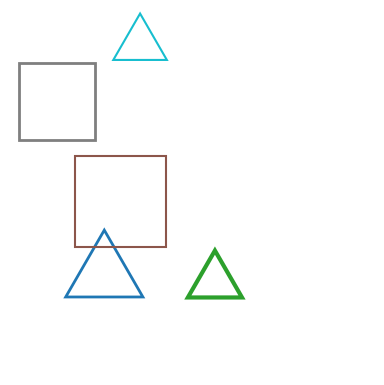[{"shape": "triangle", "thickness": 2, "radius": 0.58, "center": [0.271, 0.287]}, {"shape": "triangle", "thickness": 3, "radius": 0.41, "center": [0.558, 0.268]}, {"shape": "square", "thickness": 1.5, "radius": 0.59, "center": [0.313, 0.477]}, {"shape": "square", "thickness": 2, "radius": 0.5, "center": [0.148, 0.737]}, {"shape": "triangle", "thickness": 1.5, "radius": 0.4, "center": [0.364, 0.884]}]